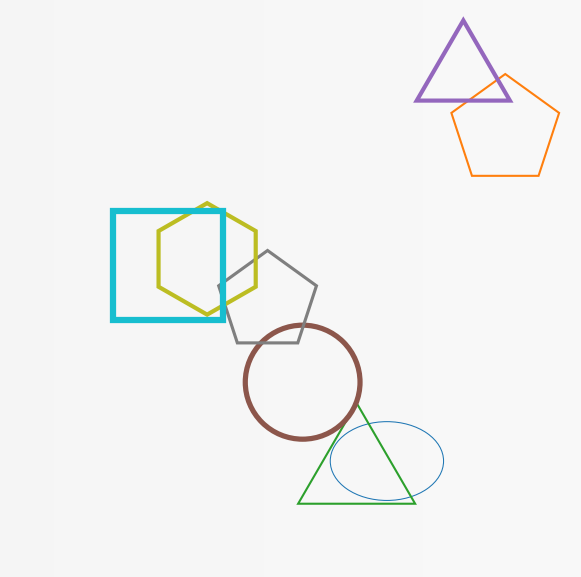[{"shape": "oval", "thickness": 0.5, "radius": 0.49, "center": [0.666, 0.201]}, {"shape": "pentagon", "thickness": 1, "radius": 0.49, "center": [0.869, 0.773]}, {"shape": "triangle", "thickness": 1, "radius": 0.58, "center": [0.614, 0.185]}, {"shape": "triangle", "thickness": 2, "radius": 0.46, "center": [0.797, 0.871]}, {"shape": "circle", "thickness": 2.5, "radius": 0.49, "center": [0.521, 0.337]}, {"shape": "pentagon", "thickness": 1.5, "radius": 0.44, "center": [0.46, 0.477]}, {"shape": "hexagon", "thickness": 2, "radius": 0.48, "center": [0.356, 0.551]}, {"shape": "square", "thickness": 3, "radius": 0.48, "center": [0.289, 0.539]}]